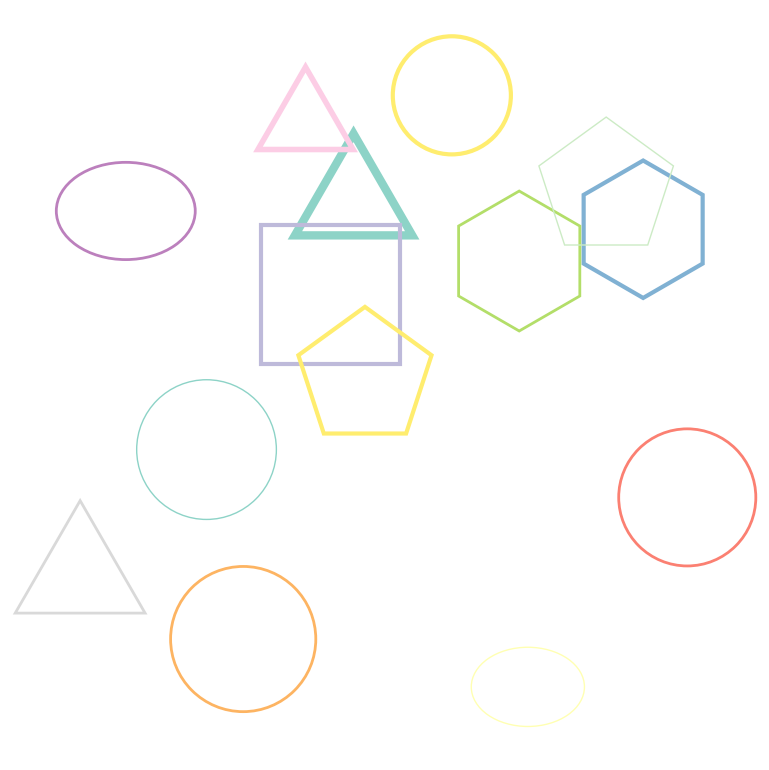[{"shape": "triangle", "thickness": 3, "radius": 0.44, "center": [0.459, 0.738]}, {"shape": "circle", "thickness": 0.5, "radius": 0.45, "center": [0.268, 0.416]}, {"shape": "oval", "thickness": 0.5, "radius": 0.37, "center": [0.686, 0.108]}, {"shape": "square", "thickness": 1.5, "radius": 0.45, "center": [0.429, 0.618]}, {"shape": "circle", "thickness": 1, "radius": 0.45, "center": [0.893, 0.354]}, {"shape": "hexagon", "thickness": 1.5, "radius": 0.45, "center": [0.835, 0.702]}, {"shape": "circle", "thickness": 1, "radius": 0.47, "center": [0.316, 0.17]}, {"shape": "hexagon", "thickness": 1, "radius": 0.45, "center": [0.674, 0.661]}, {"shape": "triangle", "thickness": 2, "radius": 0.36, "center": [0.397, 0.842]}, {"shape": "triangle", "thickness": 1, "radius": 0.49, "center": [0.104, 0.252]}, {"shape": "oval", "thickness": 1, "radius": 0.45, "center": [0.163, 0.726]}, {"shape": "pentagon", "thickness": 0.5, "radius": 0.46, "center": [0.787, 0.756]}, {"shape": "pentagon", "thickness": 1.5, "radius": 0.45, "center": [0.474, 0.511]}, {"shape": "circle", "thickness": 1.5, "radius": 0.38, "center": [0.587, 0.876]}]